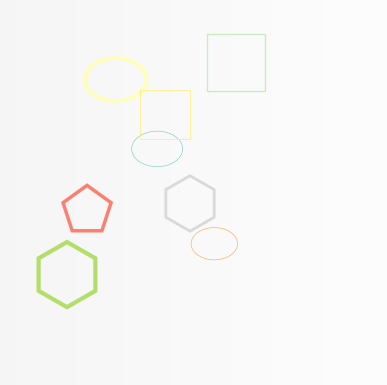[{"shape": "oval", "thickness": 0.5, "radius": 0.33, "center": [0.406, 0.613]}, {"shape": "oval", "thickness": 2.5, "radius": 0.4, "center": [0.299, 0.793]}, {"shape": "pentagon", "thickness": 2.5, "radius": 0.33, "center": [0.225, 0.453]}, {"shape": "oval", "thickness": 0.5, "radius": 0.3, "center": [0.553, 0.367]}, {"shape": "hexagon", "thickness": 3, "radius": 0.42, "center": [0.173, 0.287]}, {"shape": "hexagon", "thickness": 2, "radius": 0.36, "center": [0.49, 0.472]}, {"shape": "square", "thickness": 1, "radius": 0.37, "center": [0.609, 0.838]}, {"shape": "square", "thickness": 0.5, "radius": 0.32, "center": [0.425, 0.703]}]